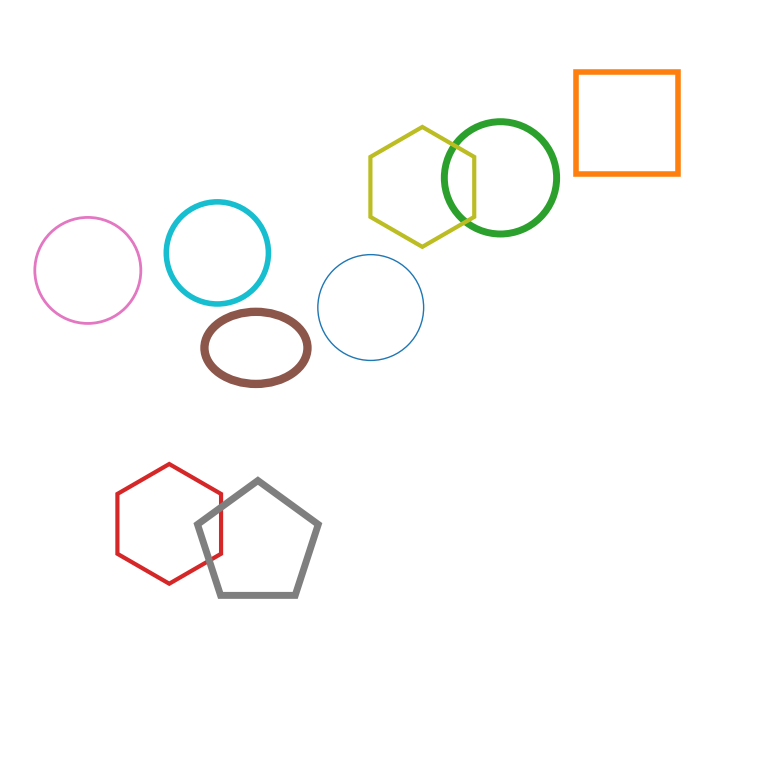[{"shape": "circle", "thickness": 0.5, "radius": 0.34, "center": [0.481, 0.601]}, {"shape": "square", "thickness": 2, "radius": 0.33, "center": [0.814, 0.841]}, {"shape": "circle", "thickness": 2.5, "radius": 0.36, "center": [0.65, 0.769]}, {"shape": "hexagon", "thickness": 1.5, "radius": 0.39, "center": [0.22, 0.32]}, {"shape": "oval", "thickness": 3, "radius": 0.33, "center": [0.332, 0.548]}, {"shape": "circle", "thickness": 1, "radius": 0.34, "center": [0.114, 0.649]}, {"shape": "pentagon", "thickness": 2.5, "radius": 0.41, "center": [0.335, 0.293]}, {"shape": "hexagon", "thickness": 1.5, "radius": 0.39, "center": [0.548, 0.757]}, {"shape": "circle", "thickness": 2, "radius": 0.33, "center": [0.282, 0.672]}]